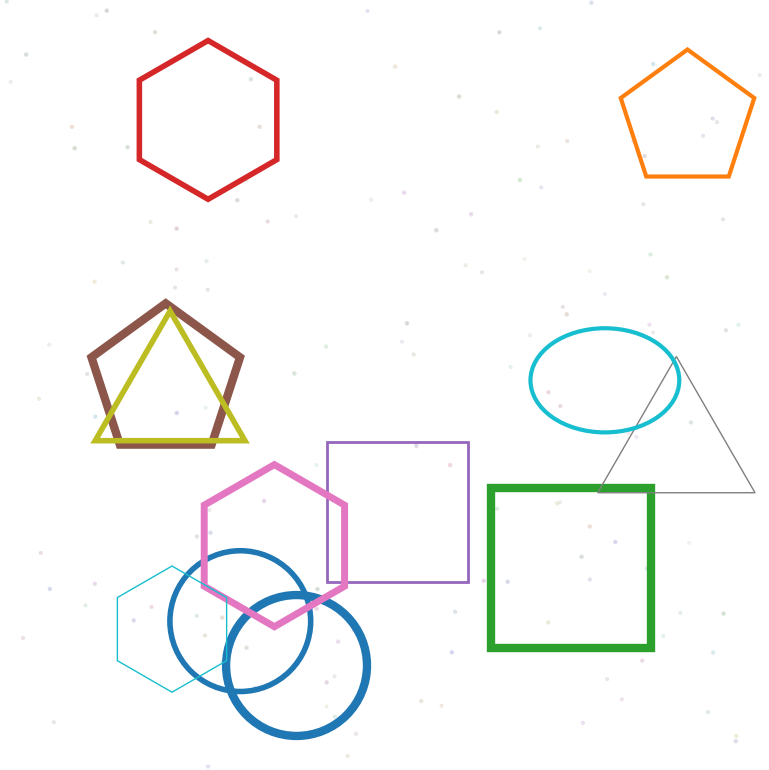[{"shape": "circle", "thickness": 2, "radius": 0.46, "center": [0.312, 0.193]}, {"shape": "circle", "thickness": 3, "radius": 0.46, "center": [0.385, 0.136]}, {"shape": "pentagon", "thickness": 1.5, "radius": 0.46, "center": [0.893, 0.845]}, {"shape": "square", "thickness": 3, "radius": 0.52, "center": [0.742, 0.262]}, {"shape": "hexagon", "thickness": 2, "radius": 0.52, "center": [0.27, 0.844]}, {"shape": "square", "thickness": 1, "radius": 0.46, "center": [0.516, 0.335]}, {"shape": "pentagon", "thickness": 3, "radius": 0.51, "center": [0.215, 0.505]}, {"shape": "hexagon", "thickness": 2.5, "radius": 0.53, "center": [0.356, 0.291]}, {"shape": "triangle", "thickness": 0.5, "radius": 0.59, "center": [0.878, 0.419]}, {"shape": "triangle", "thickness": 2, "radius": 0.56, "center": [0.221, 0.484]}, {"shape": "oval", "thickness": 1.5, "radius": 0.48, "center": [0.786, 0.506]}, {"shape": "hexagon", "thickness": 0.5, "radius": 0.41, "center": [0.223, 0.183]}]